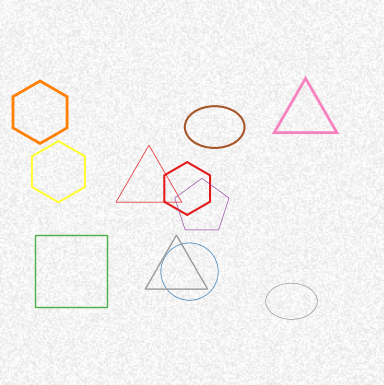[{"shape": "triangle", "thickness": 0.5, "radius": 0.49, "center": [0.387, 0.524]}, {"shape": "hexagon", "thickness": 1.5, "radius": 0.34, "center": [0.486, 0.51]}, {"shape": "circle", "thickness": 0.5, "radius": 0.37, "center": [0.492, 0.295]}, {"shape": "square", "thickness": 1, "radius": 0.47, "center": [0.184, 0.297]}, {"shape": "pentagon", "thickness": 0.5, "radius": 0.37, "center": [0.524, 0.463]}, {"shape": "hexagon", "thickness": 2, "radius": 0.41, "center": [0.104, 0.708]}, {"shape": "hexagon", "thickness": 1.5, "radius": 0.4, "center": [0.152, 0.554]}, {"shape": "oval", "thickness": 1.5, "radius": 0.39, "center": [0.558, 0.67]}, {"shape": "triangle", "thickness": 2, "radius": 0.47, "center": [0.794, 0.702]}, {"shape": "triangle", "thickness": 1, "radius": 0.47, "center": [0.458, 0.296]}, {"shape": "oval", "thickness": 0.5, "radius": 0.34, "center": [0.757, 0.217]}]